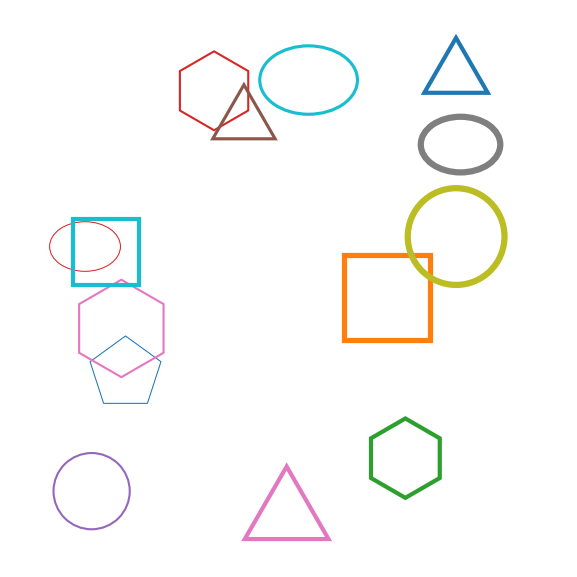[{"shape": "triangle", "thickness": 2, "radius": 0.32, "center": [0.79, 0.87]}, {"shape": "pentagon", "thickness": 0.5, "radius": 0.32, "center": [0.217, 0.353]}, {"shape": "square", "thickness": 2.5, "radius": 0.37, "center": [0.67, 0.484]}, {"shape": "hexagon", "thickness": 2, "radius": 0.34, "center": [0.702, 0.206]}, {"shape": "hexagon", "thickness": 1, "radius": 0.34, "center": [0.371, 0.842]}, {"shape": "oval", "thickness": 0.5, "radius": 0.31, "center": [0.147, 0.572]}, {"shape": "circle", "thickness": 1, "radius": 0.33, "center": [0.159, 0.149]}, {"shape": "triangle", "thickness": 1.5, "radius": 0.31, "center": [0.422, 0.79]}, {"shape": "triangle", "thickness": 2, "radius": 0.42, "center": [0.496, 0.108]}, {"shape": "hexagon", "thickness": 1, "radius": 0.42, "center": [0.21, 0.43]}, {"shape": "oval", "thickness": 3, "radius": 0.34, "center": [0.797, 0.749]}, {"shape": "circle", "thickness": 3, "radius": 0.42, "center": [0.79, 0.589]}, {"shape": "oval", "thickness": 1.5, "radius": 0.42, "center": [0.534, 0.861]}, {"shape": "square", "thickness": 2, "radius": 0.29, "center": [0.183, 0.563]}]